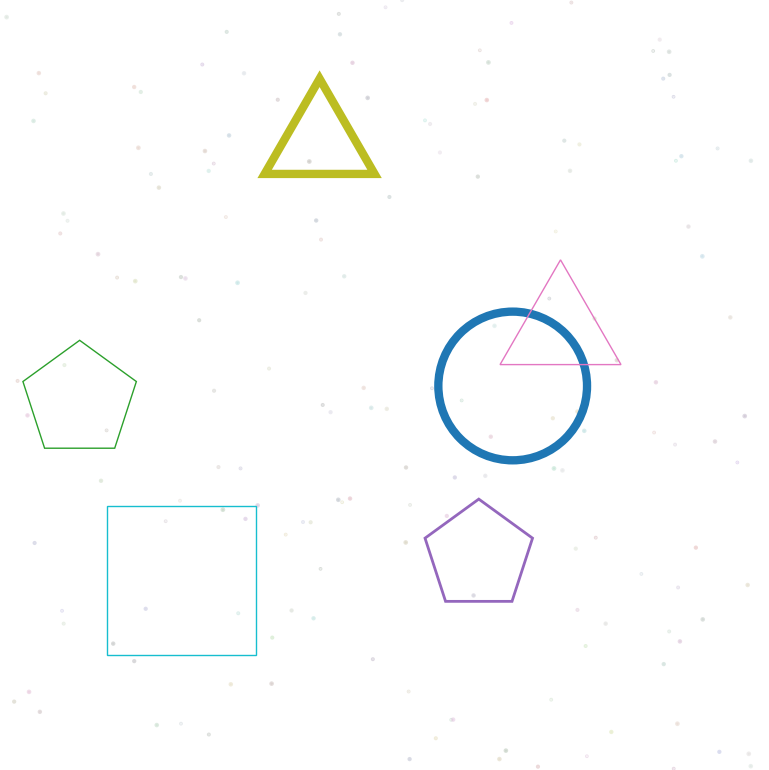[{"shape": "circle", "thickness": 3, "radius": 0.48, "center": [0.666, 0.499]}, {"shape": "pentagon", "thickness": 0.5, "radius": 0.39, "center": [0.103, 0.481]}, {"shape": "pentagon", "thickness": 1, "radius": 0.37, "center": [0.622, 0.278]}, {"shape": "triangle", "thickness": 0.5, "radius": 0.45, "center": [0.728, 0.572]}, {"shape": "triangle", "thickness": 3, "radius": 0.41, "center": [0.415, 0.815]}, {"shape": "square", "thickness": 0.5, "radius": 0.48, "center": [0.235, 0.246]}]